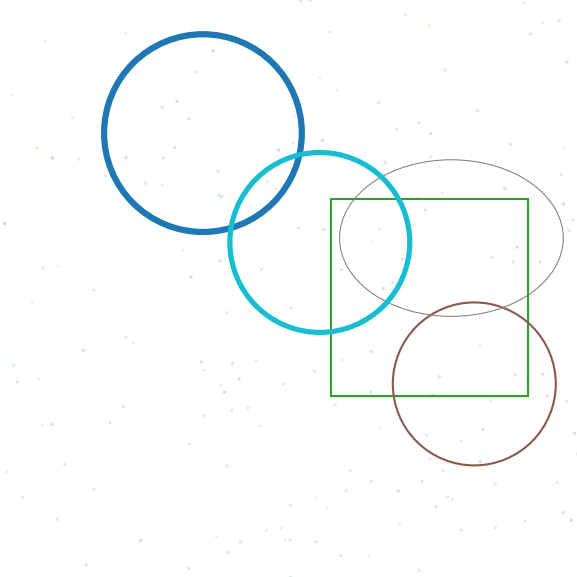[{"shape": "circle", "thickness": 3, "radius": 0.86, "center": [0.351, 0.769]}, {"shape": "square", "thickness": 1, "radius": 0.86, "center": [0.744, 0.484]}, {"shape": "circle", "thickness": 1, "radius": 0.71, "center": [0.821, 0.334]}, {"shape": "oval", "thickness": 0.5, "radius": 0.97, "center": [0.782, 0.587]}, {"shape": "circle", "thickness": 2.5, "radius": 0.78, "center": [0.554, 0.579]}]